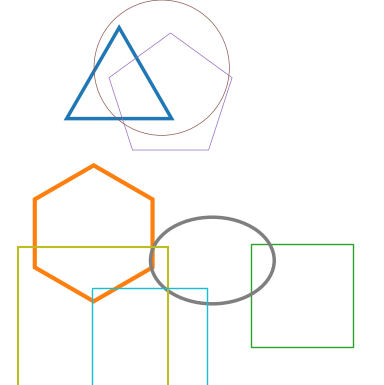[{"shape": "triangle", "thickness": 2.5, "radius": 0.79, "center": [0.309, 0.771]}, {"shape": "hexagon", "thickness": 3, "radius": 0.88, "center": [0.243, 0.394]}, {"shape": "square", "thickness": 1, "radius": 0.67, "center": [0.785, 0.232]}, {"shape": "pentagon", "thickness": 0.5, "radius": 0.84, "center": [0.443, 0.746]}, {"shape": "circle", "thickness": 0.5, "radius": 0.88, "center": [0.42, 0.824]}, {"shape": "oval", "thickness": 2.5, "radius": 0.8, "center": [0.552, 0.323]}, {"shape": "square", "thickness": 1.5, "radius": 0.98, "center": [0.242, 0.164]}, {"shape": "square", "thickness": 1, "radius": 0.74, "center": [0.388, 0.103]}]